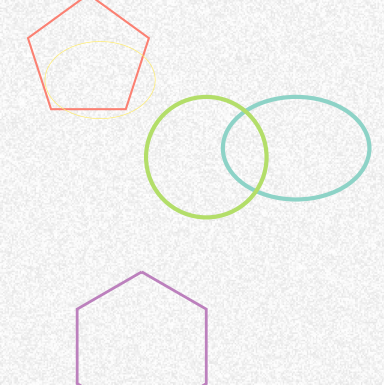[{"shape": "oval", "thickness": 3, "radius": 0.95, "center": [0.769, 0.615]}, {"shape": "pentagon", "thickness": 1.5, "radius": 0.83, "center": [0.23, 0.85]}, {"shape": "circle", "thickness": 3, "radius": 0.78, "center": [0.536, 0.592]}, {"shape": "hexagon", "thickness": 2, "radius": 0.97, "center": [0.368, 0.1]}, {"shape": "oval", "thickness": 0.5, "radius": 0.72, "center": [0.26, 0.792]}]